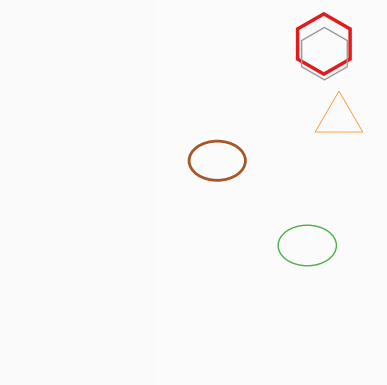[{"shape": "hexagon", "thickness": 2.5, "radius": 0.39, "center": [0.836, 0.886]}, {"shape": "oval", "thickness": 1, "radius": 0.38, "center": [0.793, 0.362]}, {"shape": "triangle", "thickness": 0.5, "radius": 0.35, "center": [0.875, 0.693]}, {"shape": "oval", "thickness": 2, "radius": 0.36, "center": [0.561, 0.583]}, {"shape": "hexagon", "thickness": 1, "radius": 0.34, "center": [0.837, 0.861]}]